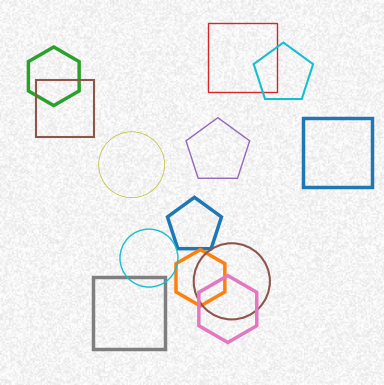[{"shape": "pentagon", "thickness": 2.5, "radius": 0.37, "center": [0.505, 0.414]}, {"shape": "square", "thickness": 2.5, "radius": 0.45, "center": [0.876, 0.604]}, {"shape": "hexagon", "thickness": 2.5, "radius": 0.37, "center": [0.521, 0.278]}, {"shape": "hexagon", "thickness": 2.5, "radius": 0.38, "center": [0.14, 0.802]}, {"shape": "square", "thickness": 1, "radius": 0.45, "center": [0.629, 0.851]}, {"shape": "pentagon", "thickness": 1, "radius": 0.43, "center": [0.566, 0.607]}, {"shape": "circle", "thickness": 1.5, "radius": 0.49, "center": [0.602, 0.269]}, {"shape": "square", "thickness": 1.5, "radius": 0.37, "center": [0.169, 0.718]}, {"shape": "hexagon", "thickness": 2.5, "radius": 0.43, "center": [0.592, 0.197]}, {"shape": "square", "thickness": 2.5, "radius": 0.47, "center": [0.334, 0.188]}, {"shape": "circle", "thickness": 0.5, "radius": 0.43, "center": [0.342, 0.572]}, {"shape": "circle", "thickness": 1, "radius": 0.38, "center": [0.387, 0.33]}, {"shape": "pentagon", "thickness": 1.5, "radius": 0.41, "center": [0.736, 0.808]}]